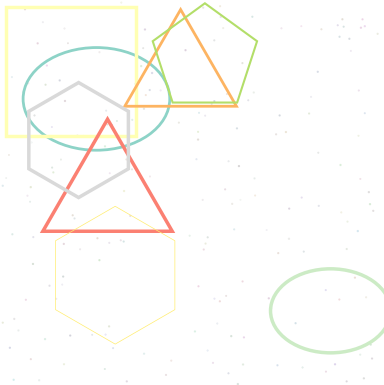[{"shape": "oval", "thickness": 2, "radius": 0.95, "center": [0.25, 0.743]}, {"shape": "square", "thickness": 2.5, "radius": 0.84, "center": [0.185, 0.814]}, {"shape": "triangle", "thickness": 2.5, "radius": 0.97, "center": [0.279, 0.496]}, {"shape": "triangle", "thickness": 2, "radius": 0.84, "center": [0.469, 0.808]}, {"shape": "pentagon", "thickness": 1.5, "radius": 0.71, "center": [0.532, 0.849]}, {"shape": "hexagon", "thickness": 2.5, "radius": 0.75, "center": [0.204, 0.636]}, {"shape": "oval", "thickness": 2.5, "radius": 0.78, "center": [0.859, 0.193]}, {"shape": "hexagon", "thickness": 0.5, "radius": 0.89, "center": [0.299, 0.285]}]